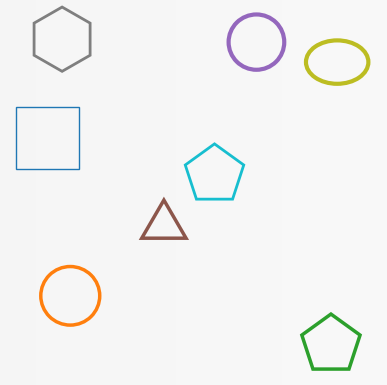[{"shape": "square", "thickness": 1, "radius": 0.41, "center": [0.124, 0.641]}, {"shape": "circle", "thickness": 2.5, "radius": 0.38, "center": [0.181, 0.232]}, {"shape": "pentagon", "thickness": 2.5, "radius": 0.39, "center": [0.854, 0.105]}, {"shape": "circle", "thickness": 3, "radius": 0.36, "center": [0.662, 0.891]}, {"shape": "triangle", "thickness": 2.5, "radius": 0.33, "center": [0.423, 0.414]}, {"shape": "hexagon", "thickness": 2, "radius": 0.42, "center": [0.16, 0.898]}, {"shape": "oval", "thickness": 3, "radius": 0.4, "center": [0.87, 0.839]}, {"shape": "pentagon", "thickness": 2, "radius": 0.4, "center": [0.554, 0.547]}]